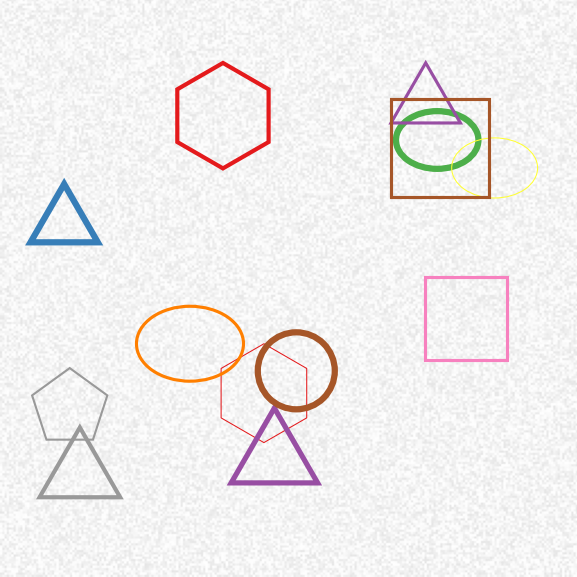[{"shape": "hexagon", "thickness": 2, "radius": 0.46, "center": [0.386, 0.799]}, {"shape": "hexagon", "thickness": 0.5, "radius": 0.43, "center": [0.457, 0.318]}, {"shape": "triangle", "thickness": 3, "radius": 0.34, "center": [0.111, 0.613]}, {"shape": "oval", "thickness": 3, "radius": 0.36, "center": [0.757, 0.757]}, {"shape": "triangle", "thickness": 1.5, "radius": 0.35, "center": [0.737, 0.821]}, {"shape": "triangle", "thickness": 2.5, "radius": 0.43, "center": [0.475, 0.206]}, {"shape": "oval", "thickness": 1.5, "radius": 0.46, "center": [0.329, 0.404]}, {"shape": "oval", "thickness": 0.5, "radius": 0.37, "center": [0.857, 0.708]}, {"shape": "circle", "thickness": 3, "radius": 0.33, "center": [0.513, 0.357]}, {"shape": "square", "thickness": 1.5, "radius": 0.43, "center": [0.761, 0.743]}, {"shape": "square", "thickness": 1.5, "radius": 0.36, "center": [0.807, 0.448]}, {"shape": "triangle", "thickness": 2, "radius": 0.4, "center": [0.138, 0.178]}, {"shape": "pentagon", "thickness": 1, "radius": 0.34, "center": [0.121, 0.293]}]